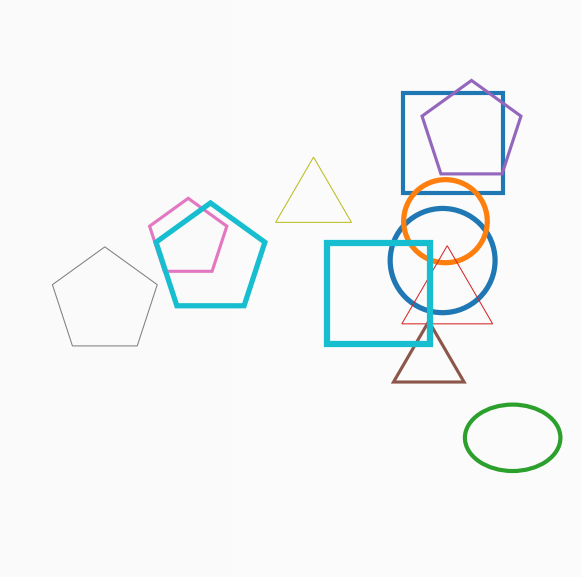[{"shape": "square", "thickness": 2, "radius": 0.43, "center": [0.78, 0.752]}, {"shape": "circle", "thickness": 2.5, "radius": 0.45, "center": [0.762, 0.548]}, {"shape": "circle", "thickness": 2.5, "radius": 0.36, "center": [0.766, 0.616]}, {"shape": "oval", "thickness": 2, "radius": 0.41, "center": [0.882, 0.241]}, {"shape": "triangle", "thickness": 0.5, "radius": 0.45, "center": [0.769, 0.483]}, {"shape": "pentagon", "thickness": 1.5, "radius": 0.45, "center": [0.811, 0.77]}, {"shape": "triangle", "thickness": 1.5, "radius": 0.35, "center": [0.738, 0.373]}, {"shape": "pentagon", "thickness": 1.5, "radius": 0.35, "center": [0.324, 0.586]}, {"shape": "pentagon", "thickness": 0.5, "radius": 0.47, "center": [0.18, 0.477]}, {"shape": "triangle", "thickness": 0.5, "radius": 0.38, "center": [0.539, 0.652]}, {"shape": "pentagon", "thickness": 2.5, "radius": 0.49, "center": [0.362, 0.549]}, {"shape": "square", "thickness": 3, "radius": 0.44, "center": [0.651, 0.491]}]